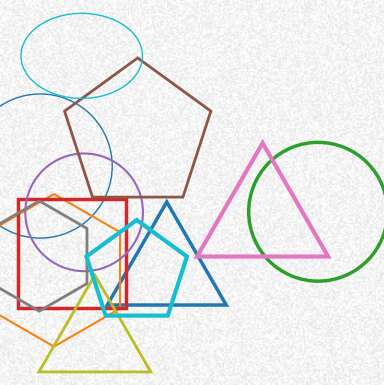[{"shape": "triangle", "thickness": 2.5, "radius": 0.89, "center": [0.433, 0.297]}, {"shape": "circle", "thickness": 1, "radius": 0.94, "center": [0.104, 0.569]}, {"shape": "hexagon", "thickness": 1.5, "radius": 0.99, "center": [0.14, 0.298]}, {"shape": "circle", "thickness": 2.5, "radius": 0.9, "center": [0.826, 0.45]}, {"shape": "square", "thickness": 2.5, "radius": 0.7, "center": [0.188, 0.342]}, {"shape": "circle", "thickness": 1.5, "radius": 0.76, "center": [0.218, 0.448]}, {"shape": "pentagon", "thickness": 2, "radius": 1.0, "center": [0.358, 0.65]}, {"shape": "triangle", "thickness": 3, "radius": 0.98, "center": [0.682, 0.432]}, {"shape": "hexagon", "thickness": 2, "radius": 0.72, "center": [0.102, 0.335]}, {"shape": "triangle", "thickness": 2, "radius": 0.84, "center": [0.246, 0.118]}, {"shape": "oval", "thickness": 1, "radius": 0.79, "center": [0.212, 0.855]}, {"shape": "pentagon", "thickness": 3, "radius": 0.69, "center": [0.355, 0.291]}]